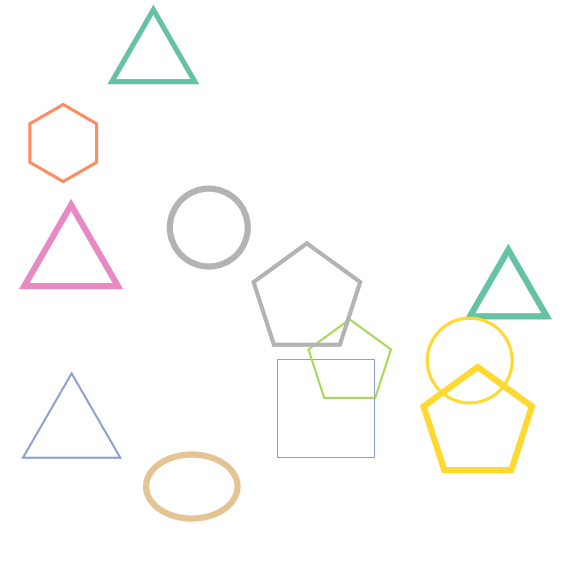[{"shape": "triangle", "thickness": 3, "radius": 0.38, "center": [0.88, 0.49]}, {"shape": "triangle", "thickness": 2.5, "radius": 0.42, "center": [0.266, 0.899]}, {"shape": "hexagon", "thickness": 1.5, "radius": 0.33, "center": [0.109, 0.751]}, {"shape": "triangle", "thickness": 1, "radius": 0.49, "center": [0.124, 0.255]}, {"shape": "square", "thickness": 0.5, "radius": 0.42, "center": [0.564, 0.293]}, {"shape": "triangle", "thickness": 3, "radius": 0.47, "center": [0.123, 0.551]}, {"shape": "pentagon", "thickness": 1, "radius": 0.38, "center": [0.606, 0.371]}, {"shape": "pentagon", "thickness": 3, "radius": 0.49, "center": [0.827, 0.265]}, {"shape": "circle", "thickness": 1.5, "radius": 0.37, "center": [0.813, 0.375]}, {"shape": "oval", "thickness": 3, "radius": 0.4, "center": [0.332, 0.157]}, {"shape": "pentagon", "thickness": 2, "radius": 0.49, "center": [0.531, 0.481]}, {"shape": "circle", "thickness": 3, "radius": 0.34, "center": [0.362, 0.605]}]